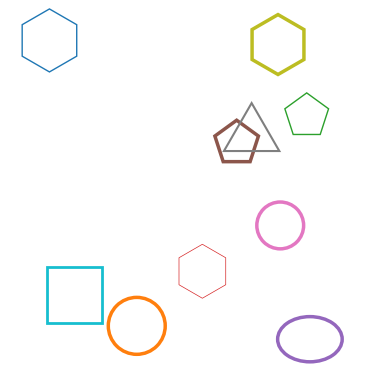[{"shape": "hexagon", "thickness": 1, "radius": 0.41, "center": [0.128, 0.895]}, {"shape": "circle", "thickness": 2.5, "radius": 0.37, "center": [0.355, 0.154]}, {"shape": "pentagon", "thickness": 1, "radius": 0.3, "center": [0.797, 0.699]}, {"shape": "hexagon", "thickness": 0.5, "radius": 0.35, "center": [0.526, 0.295]}, {"shape": "oval", "thickness": 2.5, "radius": 0.42, "center": [0.805, 0.119]}, {"shape": "pentagon", "thickness": 2.5, "radius": 0.3, "center": [0.615, 0.628]}, {"shape": "circle", "thickness": 2.5, "radius": 0.3, "center": [0.728, 0.414]}, {"shape": "triangle", "thickness": 1.5, "radius": 0.42, "center": [0.654, 0.649]}, {"shape": "hexagon", "thickness": 2.5, "radius": 0.39, "center": [0.722, 0.884]}, {"shape": "square", "thickness": 2, "radius": 0.36, "center": [0.193, 0.234]}]